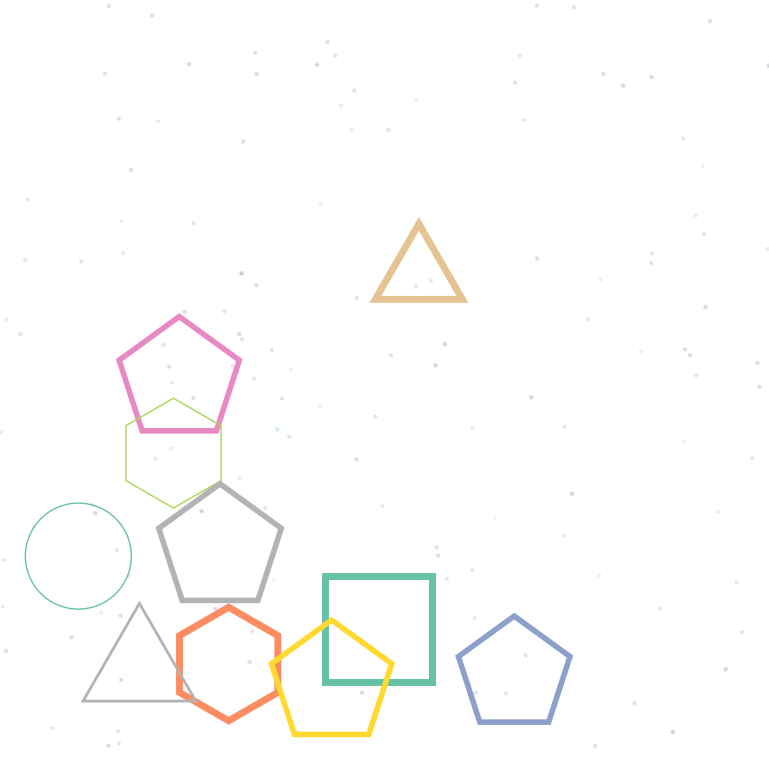[{"shape": "square", "thickness": 2.5, "radius": 0.35, "center": [0.492, 0.183]}, {"shape": "circle", "thickness": 0.5, "radius": 0.34, "center": [0.102, 0.278]}, {"shape": "hexagon", "thickness": 2.5, "radius": 0.37, "center": [0.297, 0.138]}, {"shape": "pentagon", "thickness": 2, "radius": 0.38, "center": [0.668, 0.124]}, {"shape": "pentagon", "thickness": 2, "radius": 0.41, "center": [0.233, 0.507]}, {"shape": "hexagon", "thickness": 0.5, "radius": 0.36, "center": [0.225, 0.411]}, {"shape": "pentagon", "thickness": 2, "radius": 0.41, "center": [0.431, 0.113]}, {"shape": "triangle", "thickness": 2.5, "radius": 0.33, "center": [0.544, 0.644]}, {"shape": "triangle", "thickness": 1, "radius": 0.42, "center": [0.181, 0.132]}, {"shape": "pentagon", "thickness": 2, "radius": 0.42, "center": [0.286, 0.288]}]